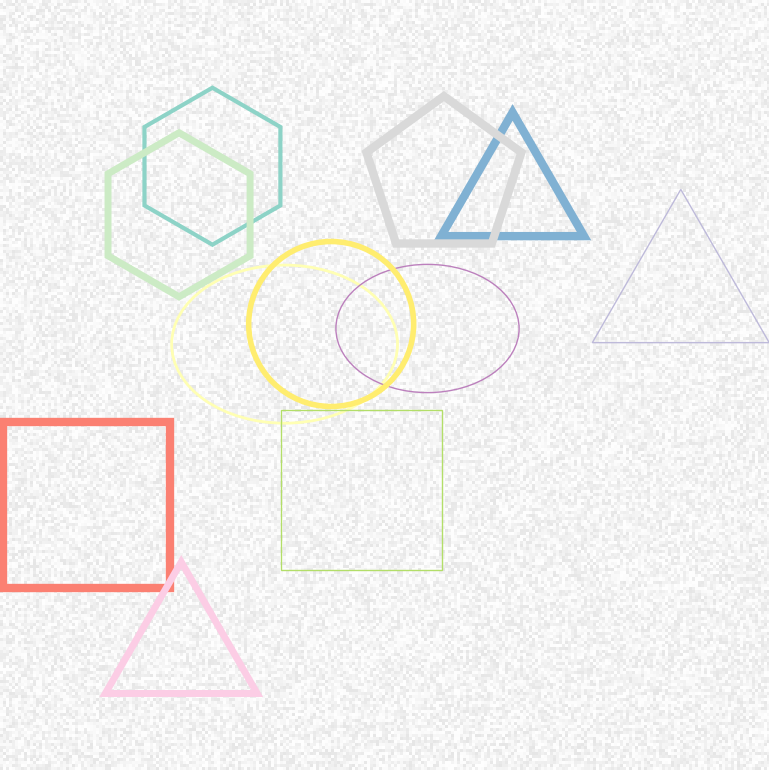[{"shape": "hexagon", "thickness": 1.5, "radius": 0.51, "center": [0.276, 0.784]}, {"shape": "oval", "thickness": 1, "radius": 0.73, "center": [0.37, 0.553]}, {"shape": "triangle", "thickness": 0.5, "radius": 0.66, "center": [0.884, 0.621]}, {"shape": "square", "thickness": 3, "radius": 0.54, "center": [0.112, 0.344]}, {"shape": "triangle", "thickness": 3, "radius": 0.54, "center": [0.666, 0.747]}, {"shape": "square", "thickness": 0.5, "radius": 0.52, "center": [0.469, 0.364]}, {"shape": "triangle", "thickness": 2.5, "radius": 0.57, "center": [0.235, 0.156]}, {"shape": "pentagon", "thickness": 3, "radius": 0.53, "center": [0.577, 0.769]}, {"shape": "oval", "thickness": 0.5, "radius": 0.59, "center": [0.555, 0.573]}, {"shape": "hexagon", "thickness": 2.5, "radius": 0.53, "center": [0.233, 0.721]}, {"shape": "circle", "thickness": 2, "radius": 0.54, "center": [0.43, 0.579]}]